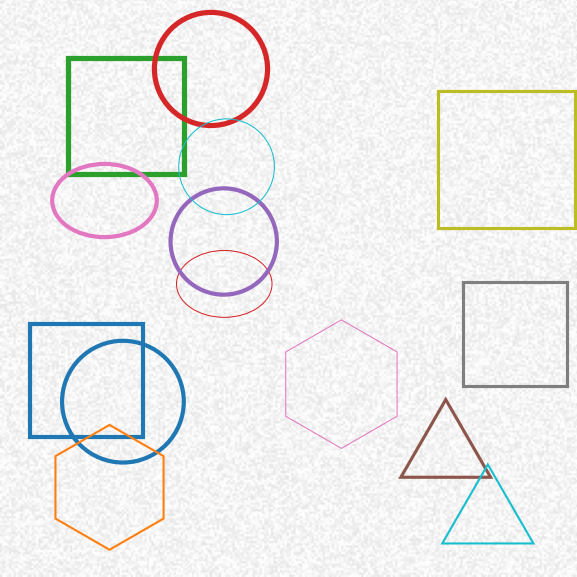[{"shape": "circle", "thickness": 2, "radius": 0.53, "center": [0.213, 0.304]}, {"shape": "square", "thickness": 2, "radius": 0.49, "center": [0.151, 0.34]}, {"shape": "hexagon", "thickness": 1, "radius": 0.54, "center": [0.19, 0.155]}, {"shape": "square", "thickness": 2.5, "radius": 0.5, "center": [0.218, 0.799]}, {"shape": "oval", "thickness": 0.5, "radius": 0.41, "center": [0.388, 0.508]}, {"shape": "circle", "thickness": 2.5, "radius": 0.49, "center": [0.365, 0.88]}, {"shape": "circle", "thickness": 2, "radius": 0.46, "center": [0.387, 0.581]}, {"shape": "triangle", "thickness": 1.5, "radius": 0.45, "center": [0.772, 0.218]}, {"shape": "hexagon", "thickness": 0.5, "radius": 0.56, "center": [0.591, 0.334]}, {"shape": "oval", "thickness": 2, "radius": 0.45, "center": [0.181, 0.652]}, {"shape": "square", "thickness": 1.5, "radius": 0.45, "center": [0.892, 0.421]}, {"shape": "square", "thickness": 1.5, "radius": 0.59, "center": [0.877, 0.723]}, {"shape": "circle", "thickness": 0.5, "radius": 0.41, "center": [0.392, 0.71]}, {"shape": "triangle", "thickness": 1, "radius": 0.46, "center": [0.845, 0.104]}]